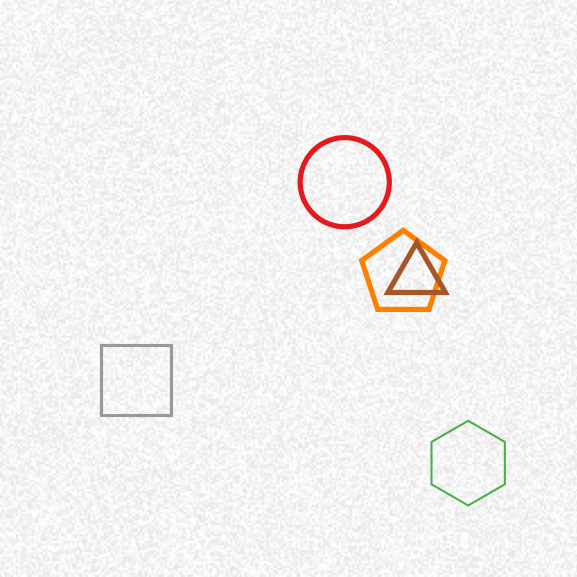[{"shape": "circle", "thickness": 2.5, "radius": 0.39, "center": [0.597, 0.684]}, {"shape": "hexagon", "thickness": 1, "radius": 0.37, "center": [0.811, 0.197]}, {"shape": "pentagon", "thickness": 2.5, "radius": 0.38, "center": [0.698, 0.525]}, {"shape": "triangle", "thickness": 2.5, "radius": 0.29, "center": [0.721, 0.521]}, {"shape": "square", "thickness": 1.5, "radius": 0.3, "center": [0.236, 0.341]}]